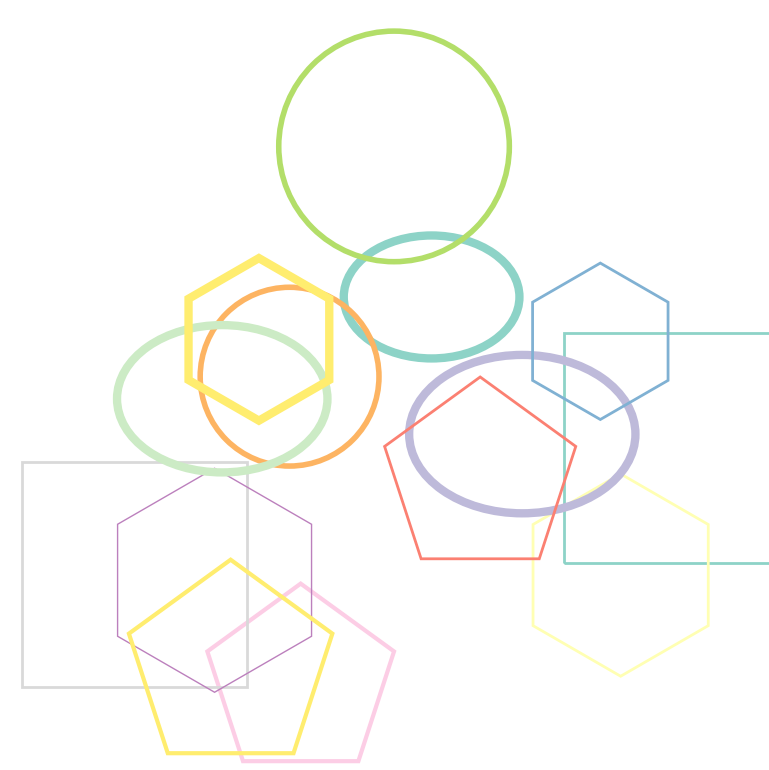[{"shape": "square", "thickness": 1, "radius": 0.75, "center": [0.882, 0.418]}, {"shape": "oval", "thickness": 3, "radius": 0.57, "center": [0.561, 0.614]}, {"shape": "hexagon", "thickness": 1, "radius": 0.66, "center": [0.806, 0.253]}, {"shape": "oval", "thickness": 3, "radius": 0.73, "center": [0.678, 0.436]}, {"shape": "pentagon", "thickness": 1, "radius": 0.65, "center": [0.624, 0.38]}, {"shape": "hexagon", "thickness": 1, "radius": 0.51, "center": [0.78, 0.557]}, {"shape": "circle", "thickness": 2, "radius": 0.58, "center": [0.376, 0.511]}, {"shape": "circle", "thickness": 2, "radius": 0.75, "center": [0.512, 0.81]}, {"shape": "pentagon", "thickness": 1.5, "radius": 0.64, "center": [0.391, 0.115]}, {"shape": "square", "thickness": 1, "radius": 0.73, "center": [0.175, 0.254]}, {"shape": "hexagon", "thickness": 0.5, "radius": 0.73, "center": [0.279, 0.246]}, {"shape": "oval", "thickness": 3, "radius": 0.68, "center": [0.289, 0.482]}, {"shape": "hexagon", "thickness": 3, "radius": 0.53, "center": [0.336, 0.559]}, {"shape": "pentagon", "thickness": 1.5, "radius": 0.69, "center": [0.3, 0.134]}]